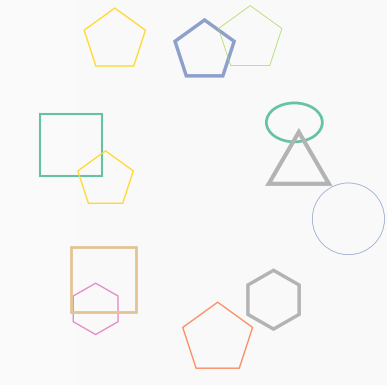[{"shape": "square", "thickness": 1.5, "radius": 0.4, "center": [0.183, 0.622]}, {"shape": "oval", "thickness": 2, "radius": 0.36, "center": [0.76, 0.682]}, {"shape": "pentagon", "thickness": 1, "radius": 0.47, "center": [0.562, 0.12]}, {"shape": "pentagon", "thickness": 2.5, "radius": 0.4, "center": [0.528, 0.868]}, {"shape": "circle", "thickness": 0.5, "radius": 0.47, "center": [0.899, 0.432]}, {"shape": "hexagon", "thickness": 1, "radius": 0.33, "center": [0.247, 0.198]}, {"shape": "pentagon", "thickness": 0.5, "radius": 0.43, "center": [0.646, 0.899]}, {"shape": "pentagon", "thickness": 1, "radius": 0.38, "center": [0.272, 0.533]}, {"shape": "pentagon", "thickness": 1, "radius": 0.42, "center": [0.296, 0.896]}, {"shape": "square", "thickness": 2, "radius": 0.42, "center": [0.267, 0.273]}, {"shape": "hexagon", "thickness": 2.5, "radius": 0.38, "center": [0.706, 0.222]}, {"shape": "triangle", "thickness": 3, "radius": 0.45, "center": [0.771, 0.567]}]